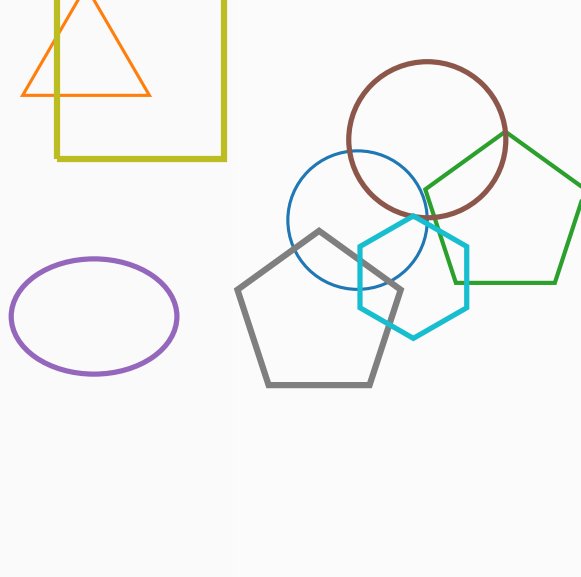[{"shape": "circle", "thickness": 1.5, "radius": 0.6, "center": [0.615, 0.618]}, {"shape": "triangle", "thickness": 1.5, "radius": 0.63, "center": [0.148, 0.897]}, {"shape": "pentagon", "thickness": 2, "radius": 0.72, "center": [0.869, 0.626]}, {"shape": "oval", "thickness": 2.5, "radius": 0.71, "center": [0.162, 0.451]}, {"shape": "circle", "thickness": 2.5, "radius": 0.68, "center": [0.735, 0.757]}, {"shape": "pentagon", "thickness": 3, "radius": 0.74, "center": [0.549, 0.452]}, {"shape": "square", "thickness": 3, "radius": 0.72, "center": [0.242, 0.867]}, {"shape": "hexagon", "thickness": 2.5, "radius": 0.53, "center": [0.711, 0.519]}]